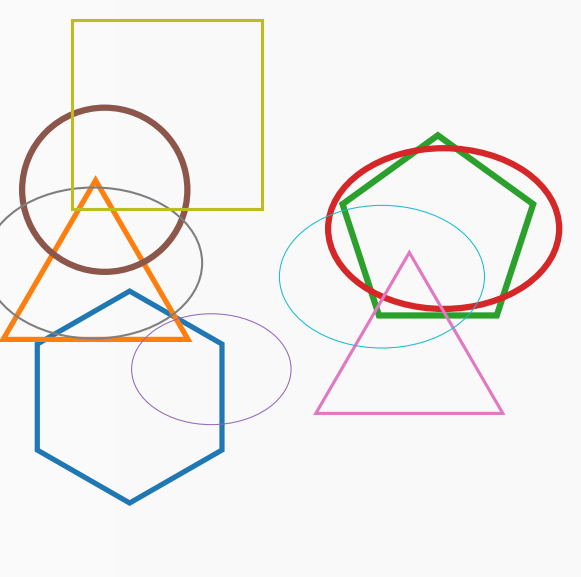[{"shape": "hexagon", "thickness": 2.5, "radius": 0.92, "center": [0.223, 0.312]}, {"shape": "triangle", "thickness": 2.5, "radius": 0.92, "center": [0.164, 0.503]}, {"shape": "pentagon", "thickness": 3, "radius": 0.86, "center": [0.753, 0.592]}, {"shape": "oval", "thickness": 3, "radius": 0.99, "center": [0.763, 0.603]}, {"shape": "oval", "thickness": 0.5, "radius": 0.69, "center": [0.364, 0.36]}, {"shape": "circle", "thickness": 3, "radius": 0.71, "center": [0.18, 0.671]}, {"shape": "triangle", "thickness": 1.5, "radius": 0.93, "center": [0.704, 0.376]}, {"shape": "oval", "thickness": 1, "radius": 0.93, "center": [0.161, 0.544]}, {"shape": "square", "thickness": 1.5, "radius": 0.82, "center": [0.288, 0.801]}, {"shape": "oval", "thickness": 0.5, "radius": 0.88, "center": [0.657, 0.52]}]